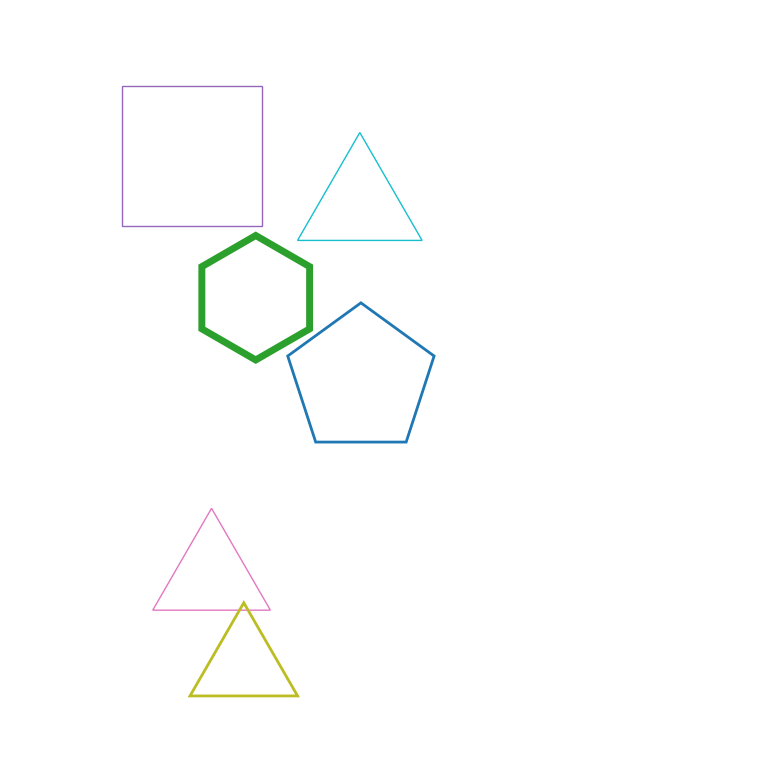[{"shape": "pentagon", "thickness": 1, "radius": 0.5, "center": [0.469, 0.507]}, {"shape": "hexagon", "thickness": 2.5, "radius": 0.4, "center": [0.332, 0.613]}, {"shape": "square", "thickness": 0.5, "radius": 0.45, "center": [0.25, 0.797]}, {"shape": "triangle", "thickness": 0.5, "radius": 0.44, "center": [0.275, 0.252]}, {"shape": "triangle", "thickness": 1, "radius": 0.4, "center": [0.317, 0.137]}, {"shape": "triangle", "thickness": 0.5, "radius": 0.47, "center": [0.467, 0.734]}]